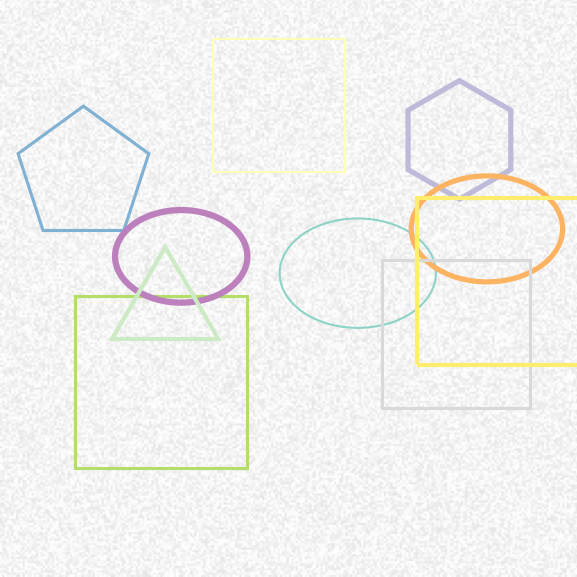[{"shape": "oval", "thickness": 1, "radius": 0.68, "center": [0.62, 0.526]}, {"shape": "square", "thickness": 1, "radius": 0.57, "center": [0.483, 0.817]}, {"shape": "hexagon", "thickness": 2.5, "radius": 0.51, "center": [0.796, 0.757]}, {"shape": "pentagon", "thickness": 1.5, "radius": 0.59, "center": [0.144, 0.696]}, {"shape": "oval", "thickness": 2.5, "radius": 0.66, "center": [0.843, 0.603]}, {"shape": "square", "thickness": 1.5, "radius": 0.74, "center": [0.278, 0.337]}, {"shape": "square", "thickness": 1.5, "radius": 0.64, "center": [0.789, 0.421]}, {"shape": "oval", "thickness": 3, "radius": 0.57, "center": [0.314, 0.555]}, {"shape": "triangle", "thickness": 2, "radius": 0.53, "center": [0.286, 0.465]}, {"shape": "square", "thickness": 2, "radius": 0.72, "center": [0.868, 0.512]}]